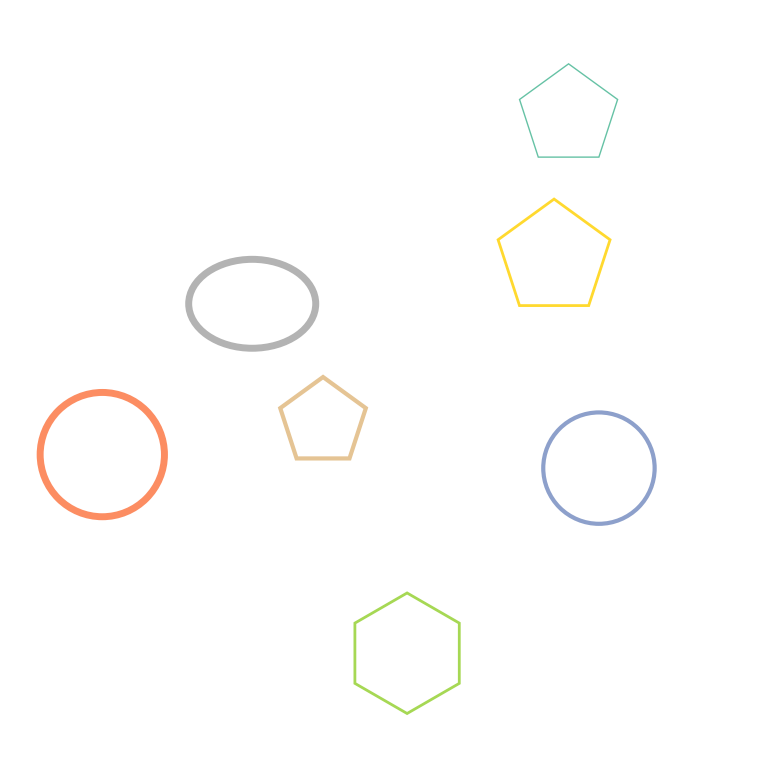[{"shape": "pentagon", "thickness": 0.5, "radius": 0.33, "center": [0.738, 0.85]}, {"shape": "circle", "thickness": 2.5, "radius": 0.4, "center": [0.133, 0.41]}, {"shape": "circle", "thickness": 1.5, "radius": 0.36, "center": [0.778, 0.392]}, {"shape": "hexagon", "thickness": 1, "radius": 0.39, "center": [0.529, 0.152]}, {"shape": "pentagon", "thickness": 1, "radius": 0.38, "center": [0.72, 0.665]}, {"shape": "pentagon", "thickness": 1.5, "radius": 0.29, "center": [0.42, 0.452]}, {"shape": "oval", "thickness": 2.5, "radius": 0.41, "center": [0.328, 0.605]}]